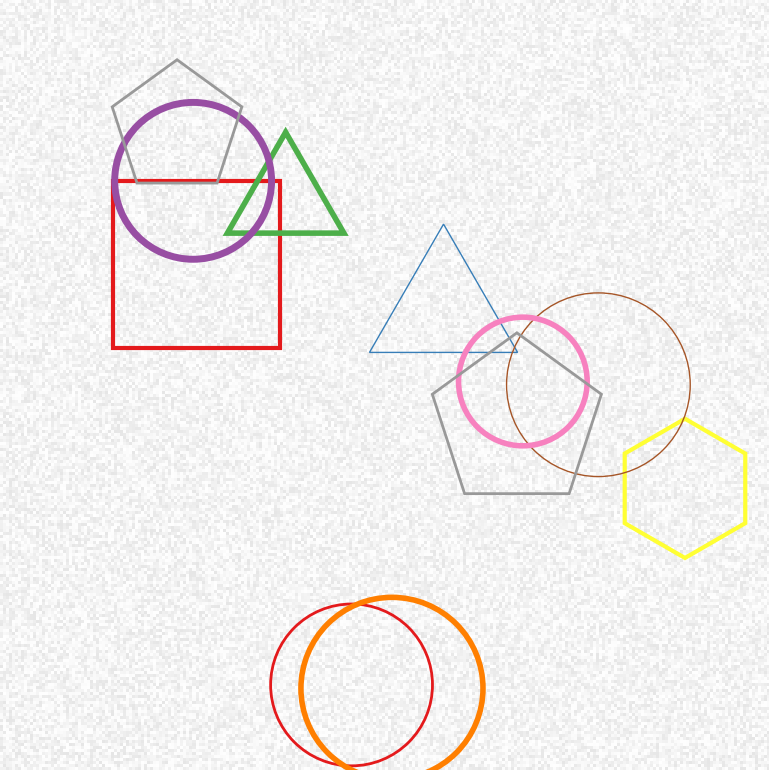[{"shape": "circle", "thickness": 1, "radius": 0.53, "center": [0.457, 0.11]}, {"shape": "square", "thickness": 1.5, "radius": 0.54, "center": [0.255, 0.657]}, {"shape": "triangle", "thickness": 0.5, "radius": 0.56, "center": [0.576, 0.598]}, {"shape": "triangle", "thickness": 2, "radius": 0.44, "center": [0.371, 0.741]}, {"shape": "circle", "thickness": 2.5, "radius": 0.51, "center": [0.251, 0.765]}, {"shape": "circle", "thickness": 2, "radius": 0.59, "center": [0.509, 0.106]}, {"shape": "hexagon", "thickness": 1.5, "radius": 0.45, "center": [0.89, 0.366]}, {"shape": "circle", "thickness": 0.5, "radius": 0.6, "center": [0.777, 0.5]}, {"shape": "circle", "thickness": 2, "radius": 0.42, "center": [0.679, 0.505]}, {"shape": "pentagon", "thickness": 1, "radius": 0.58, "center": [0.671, 0.452]}, {"shape": "pentagon", "thickness": 1, "radius": 0.44, "center": [0.23, 0.834]}]